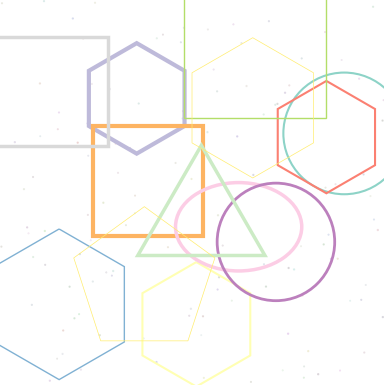[{"shape": "circle", "thickness": 1.5, "radius": 0.79, "center": [0.894, 0.653]}, {"shape": "hexagon", "thickness": 1.5, "radius": 0.81, "center": [0.51, 0.158]}, {"shape": "hexagon", "thickness": 3, "radius": 0.72, "center": [0.355, 0.744]}, {"shape": "hexagon", "thickness": 1.5, "radius": 0.73, "center": [0.848, 0.644]}, {"shape": "hexagon", "thickness": 1, "radius": 0.98, "center": [0.154, 0.21]}, {"shape": "square", "thickness": 3, "radius": 0.71, "center": [0.385, 0.53]}, {"shape": "square", "thickness": 1, "radius": 0.92, "center": [0.662, 0.879]}, {"shape": "oval", "thickness": 2.5, "radius": 0.82, "center": [0.62, 0.411]}, {"shape": "square", "thickness": 2.5, "radius": 0.71, "center": [0.139, 0.762]}, {"shape": "circle", "thickness": 2, "radius": 0.76, "center": [0.717, 0.372]}, {"shape": "triangle", "thickness": 2.5, "radius": 0.95, "center": [0.523, 0.432]}, {"shape": "hexagon", "thickness": 0.5, "radius": 0.91, "center": [0.656, 0.72]}, {"shape": "pentagon", "thickness": 0.5, "radius": 0.96, "center": [0.375, 0.271]}]